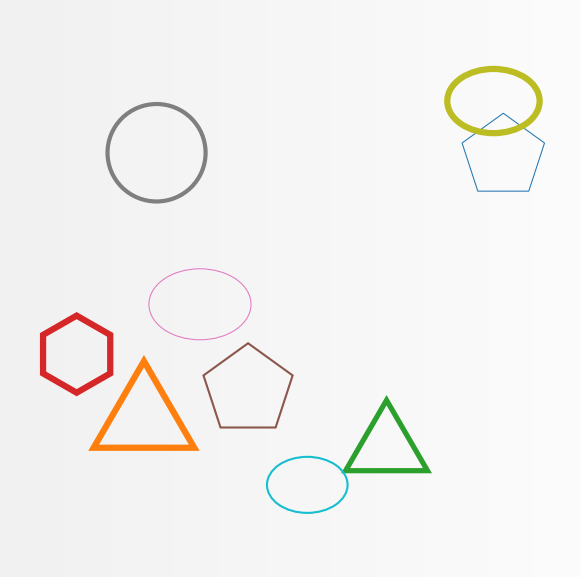[{"shape": "pentagon", "thickness": 0.5, "radius": 0.37, "center": [0.866, 0.728]}, {"shape": "triangle", "thickness": 3, "radius": 0.5, "center": [0.248, 0.274]}, {"shape": "triangle", "thickness": 2.5, "radius": 0.41, "center": [0.665, 0.225]}, {"shape": "hexagon", "thickness": 3, "radius": 0.33, "center": [0.132, 0.386]}, {"shape": "pentagon", "thickness": 1, "radius": 0.4, "center": [0.427, 0.324]}, {"shape": "oval", "thickness": 0.5, "radius": 0.44, "center": [0.344, 0.472]}, {"shape": "circle", "thickness": 2, "radius": 0.42, "center": [0.269, 0.735]}, {"shape": "oval", "thickness": 3, "radius": 0.4, "center": [0.849, 0.824]}, {"shape": "oval", "thickness": 1, "radius": 0.35, "center": [0.529, 0.16]}]